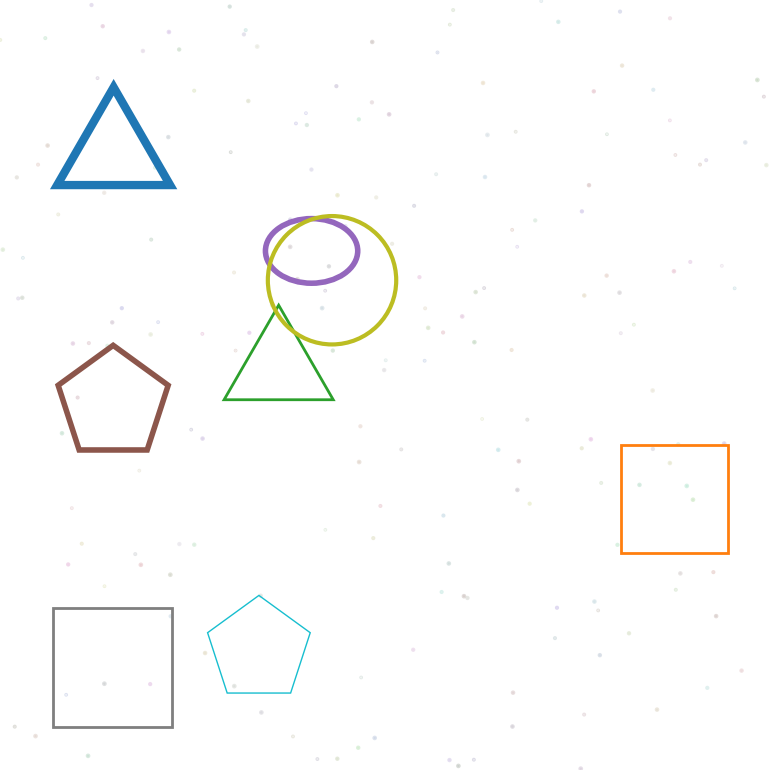[{"shape": "triangle", "thickness": 3, "radius": 0.42, "center": [0.148, 0.802]}, {"shape": "square", "thickness": 1, "radius": 0.35, "center": [0.876, 0.352]}, {"shape": "triangle", "thickness": 1, "radius": 0.41, "center": [0.362, 0.522]}, {"shape": "oval", "thickness": 2, "radius": 0.3, "center": [0.405, 0.674]}, {"shape": "pentagon", "thickness": 2, "radius": 0.38, "center": [0.147, 0.476]}, {"shape": "square", "thickness": 1, "radius": 0.39, "center": [0.146, 0.133]}, {"shape": "circle", "thickness": 1.5, "radius": 0.42, "center": [0.431, 0.636]}, {"shape": "pentagon", "thickness": 0.5, "radius": 0.35, "center": [0.336, 0.157]}]